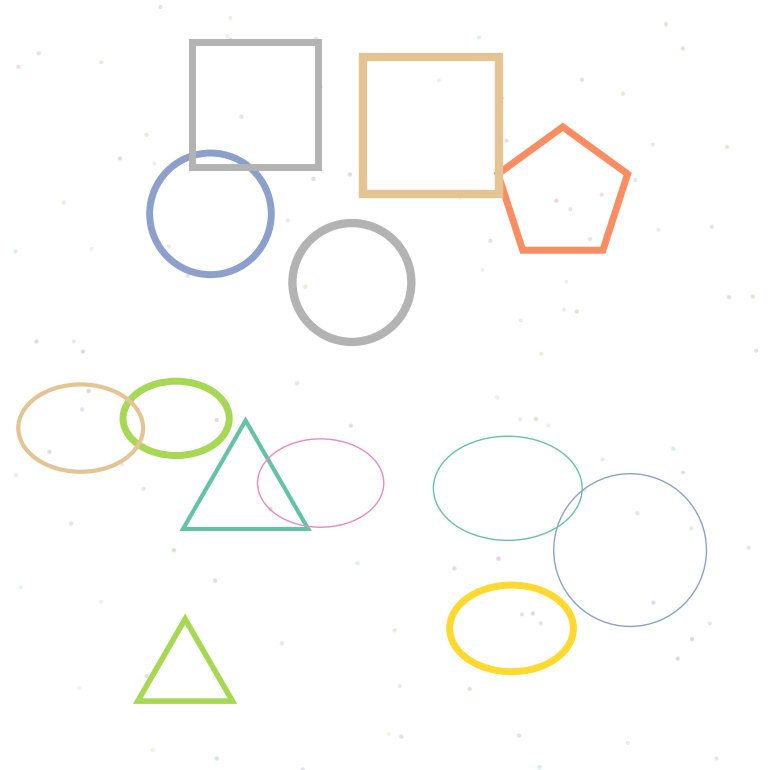[{"shape": "triangle", "thickness": 1.5, "radius": 0.47, "center": [0.319, 0.36]}, {"shape": "oval", "thickness": 0.5, "radius": 0.48, "center": [0.659, 0.366]}, {"shape": "pentagon", "thickness": 2.5, "radius": 0.44, "center": [0.731, 0.747]}, {"shape": "circle", "thickness": 2.5, "radius": 0.39, "center": [0.273, 0.722]}, {"shape": "circle", "thickness": 0.5, "radius": 0.5, "center": [0.818, 0.286]}, {"shape": "oval", "thickness": 0.5, "radius": 0.41, "center": [0.416, 0.373]}, {"shape": "triangle", "thickness": 2, "radius": 0.36, "center": [0.24, 0.125]}, {"shape": "oval", "thickness": 2.5, "radius": 0.34, "center": [0.229, 0.457]}, {"shape": "oval", "thickness": 2.5, "radius": 0.4, "center": [0.664, 0.184]}, {"shape": "oval", "thickness": 1.5, "radius": 0.41, "center": [0.105, 0.444]}, {"shape": "square", "thickness": 3, "radius": 0.44, "center": [0.56, 0.837]}, {"shape": "circle", "thickness": 3, "radius": 0.39, "center": [0.457, 0.633]}, {"shape": "square", "thickness": 2.5, "radius": 0.41, "center": [0.331, 0.864]}]